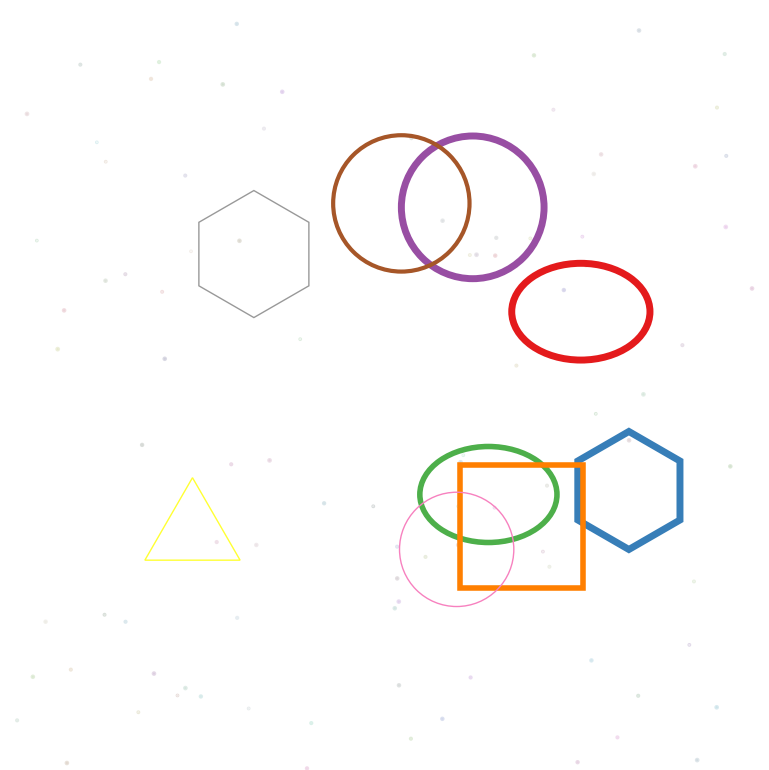[{"shape": "oval", "thickness": 2.5, "radius": 0.45, "center": [0.754, 0.595]}, {"shape": "hexagon", "thickness": 2.5, "radius": 0.38, "center": [0.817, 0.363]}, {"shape": "oval", "thickness": 2, "radius": 0.45, "center": [0.634, 0.358]}, {"shape": "circle", "thickness": 2.5, "radius": 0.46, "center": [0.614, 0.731]}, {"shape": "square", "thickness": 2, "radius": 0.4, "center": [0.677, 0.316]}, {"shape": "triangle", "thickness": 0.5, "radius": 0.36, "center": [0.25, 0.308]}, {"shape": "circle", "thickness": 1.5, "radius": 0.44, "center": [0.521, 0.736]}, {"shape": "circle", "thickness": 0.5, "radius": 0.37, "center": [0.593, 0.287]}, {"shape": "hexagon", "thickness": 0.5, "radius": 0.41, "center": [0.33, 0.67]}]